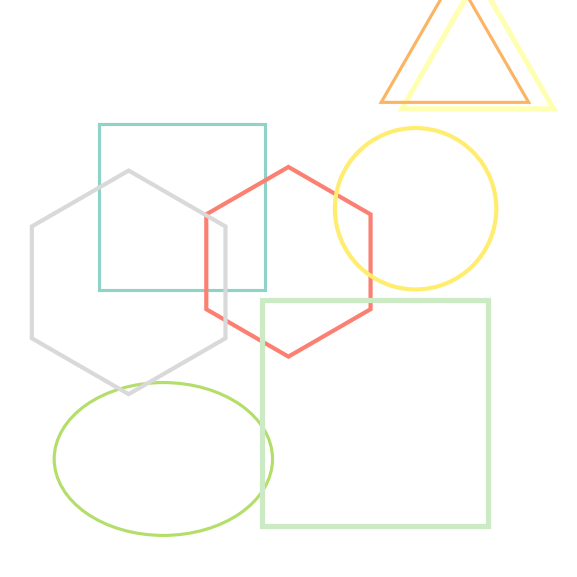[{"shape": "square", "thickness": 1.5, "radius": 0.72, "center": [0.316, 0.64]}, {"shape": "triangle", "thickness": 2.5, "radius": 0.76, "center": [0.827, 0.887]}, {"shape": "hexagon", "thickness": 2, "radius": 0.82, "center": [0.499, 0.546]}, {"shape": "triangle", "thickness": 1.5, "radius": 0.74, "center": [0.788, 0.896]}, {"shape": "oval", "thickness": 1.5, "radius": 0.95, "center": [0.283, 0.204]}, {"shape": "hexagon", "thickness": 2, "radius": 0.97, "center": [0.223, 0.51]}, {"shape": "square", "thickness": 2.5, "radius": 0.98, "center": [0.649, 0.284]}, {"shape": "circle", "thickness": 2, "radius": 0.7, "center": [0.72, 0.638]}]